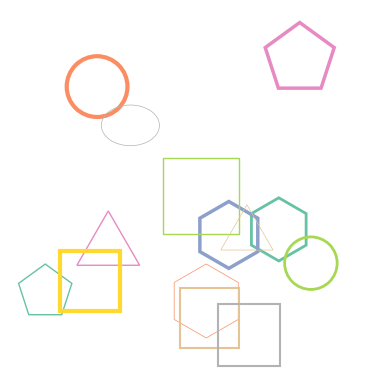[{"shape": "hexagon", "thickness": 2, "radius": 0.41, "center": [0.724, 0.404]}, {"shape": "pentagon", "thickness": 1, "radius": 0.36, "center": [0.117, 0.241]}, {"shape": "circle", "thickness": 3, "radius": 0.39, "center": [0.252, 0.775]}, {"shape": "hexagon", "thickness": 0.5, "radius": 0.48, "center": [0.536, 0.218]}, {"shape": "hexagon", "thickness": 2.5, "radius": 0.43, "center": [0.594, 0.39]}, {"shape": "pentagon", "thickness": 2.5, "radius": 0.47, "center": [0.779, 0.847]}, {"shape": "triangle", "thickness": 1, "radius": 0.47, "center": [0.281, 0.358]}, {"shape": "square", "thickness": 1, "radius": 0.49, "center": [0.522, 0.49]}, {"shape": "circle", "thickness": 2, "radius": 0.34, "center": [0.808, 0.316]}, {"shape": "square", "thickness": 3, "radius": 0.39, "center": [0.233, 0.269]}, {"shape": "triangle", "thickness": 0.5, "radius": 0.39, "center": [0.641, 0.39]}, {"shape": "square", "thickness": 1.5, "radius": 0.39, "center": [0.544, 0.174]}, {"shape": "square", "thickness": 1.5, "radius": 0.4, "center": [0.647, 0.13]}, {"shape": "oval", "thickness": 0.5, "radius": 0.38, "center": [0.339, 0.674]}]